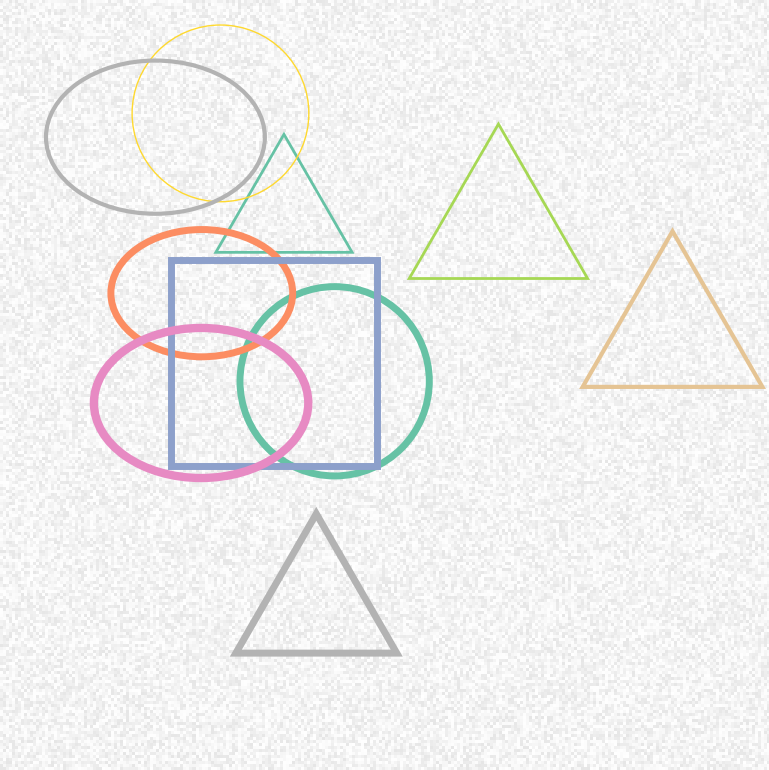[{"shape": "circle", "thickness": 2.5, "radius": 0.61, "center": [0.435, 0.505]}, {"shape": "triangle", "thickness": 1, "radius": 0.51, "center": [0.369, 0.723]}, {"shape": "oval", "thickness": 2.5, "radius": 0.59, "center": [0.262, 0.619]}, {"shape": "square", "thickness": 2.5, "radius": 0.67, "center": [0.356, 0.528]}, {"shape": "oval", "thickness": 3, "radius": 0.7, "center": [0.261, 0.477]}, {"shape": "triangle", "thickness": 1, "radius": 0.67, "center": [0.647, 0.705]}, {"shape": "circle", "thickness": 0.5, "radius": 0.57, "center": [0.286, 0.853]}, {"shape": "triangle", "thickness": 1.5, "radius": 0.67, "center": [0.873, 0.565]}, {"shape": "triangle", "thickness": 2.5, "radius": 0.6, "center": [0.411, 0.212]}, {"shape": "oval", "thickness": 1.5, "radius": 0.71, "center": [0.202, 0.822]}]